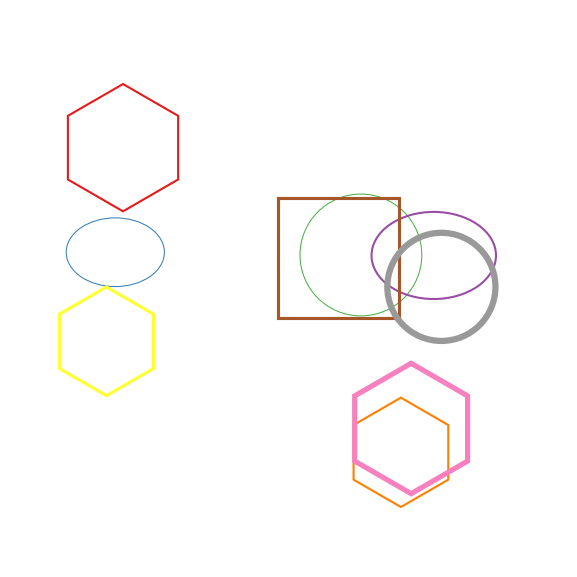[{"shape": "hexagon", "thickness": 1, "radius": 0.55, "center": [0.213, 0.743]}, {"shape": "oval", "thickness": 0.5, "radius": 0.42, "center": [0.2, 0.562]}, {"shape": "circle", "thickness": 0.5, "radius": 0.53, "center": [0.625, 0.558]}, {"shape": "oval", "thickness": 1, "radius": 0.54, "center": [0.751, 0.557]}, {"shape": "hexagon", "thickness": 1, "radius": 0.47, "center": [0.694, 0.216]}, {"shape": "hexagon", "thickness": 1.5, "radius": 0.47, "center": [0.184, 0.408]}, {"shape": "square", "thickness": 1.5, "radius": 0.52, "center": [0.586, 0.552]}, {"shape": "hexagon", "thickness": 2.5, "radius": 0.56, "center": [0.712, 0.257]}, {"shape": "circle", "thickness": 3, "radius": 0.47, "center": [0.764, 0.502]}]